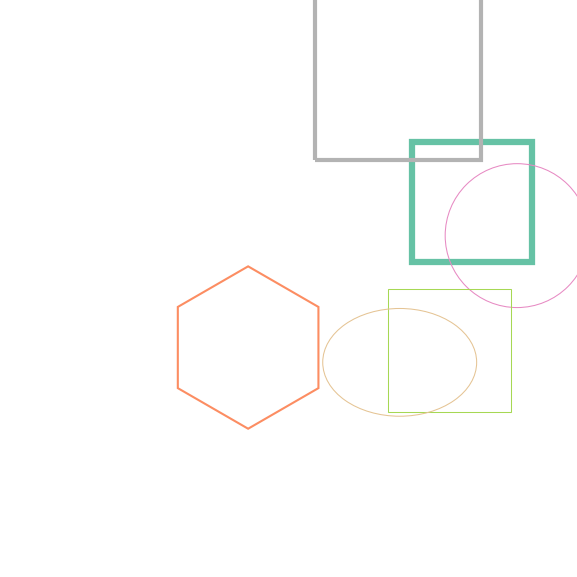[{"shape": "square", "thickness": 3, "radius": 0.52, "center": [0.817, 0.649]}, {"shape": "hexagon", "thickness": 1, "radius": 0.7, "center": [0.43, 0.397]}, {"shape": "circle", "thickness": 0.5, "radius": 0.62, "center": [0.895, 0.591]}, {"shape": "square", "thickness": 0.5, "radius": 0.53, "center": [0.779, 0.392]}, {"shape": "oval", "thickness": 0.5, "radius": 0.67, "center": [0.692, 0.372]}, {"shape": "square", "thickness": 2, "radius": 0.72, "center": [0.689, 0.865]}]